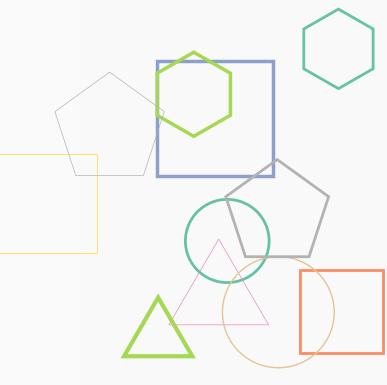[{"shape": "circle", "thickness": 2, "radius": 0.54, "center": [0.586, 0.374]}, {"shape": "hexagon", "thickness": 2, "radius": 0.52, "center": [0.873, 0.873]}, {"shape": "square", "thickness": 2, "radius": 0.54, "center": [0.881, 0.191]}, {"shape": "square", "thickness": 2.5, "radius": 0.75, "center": [0.555, 0.691]}, {"shape": "triangle", "thickness": 0.5, "radius": 0.74, "center": [0.564, 0.231]}, {"shape": "hexagon", "thickness": 2.5, "radius": 0.55, "center": [0.5, 0.755]}, {"shape": "triangle", "thickness": 3, "radius": 0.51, "center": [0.408, 0.126]}, {"shape": "square", "thickness": 0.5, "radius": 0.65, "center": [0.121, 0.471]}, {"shape": "circle", "thickness": 1, "radius": 0.72, "center": [0.718, 0.189]}, {"shape": "pentagon", "thickness": 0.5, "radius": 0.74, "center": [0.283, 0.664]}, {"shape": "pentagon", "thickness": 2, "radius": 0.7, "center": [0.715, 0.446]}]